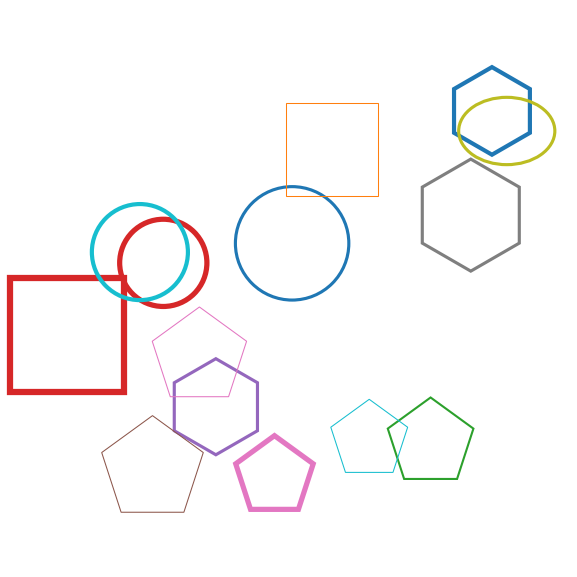[{"shape": "hexagon", "thickness": 2, "radius": 0.38, "center": [0.852, 0.807]}, {"shape": "circle", "thickness": 1.5, "radius": 0.49, "center": [0.506, 0.578]}, {"shape": "square", "thickness": 0.5, "radius": 0.4, "center": [0.575, 0.74]}, {"shape": "pentagon", "thickness": 1, "radius": 0.39, "center": [0.746, 0.233]}, {"shape": "circle", "thickness": 2.5, "radius": 0.38, "center": [0.283, 0.544]}, {"shape": "square", "thickness": 3, "radius": 0.49, "center": [0.116, 0.419]}, {"shape": "hexagon", "thickness": 1.5, "radius": 0.42, "center": [0.374, 0.295]}, {"shape": "pentagon", "thickness": 0.5, "radius": 0.46, "center": [0.264, 0.187]}, {"shape": "pentagon", "thickness": 2.5, "radius": 0.35, "center": [0.475, 0.174]}, {"shape": "pentagon", "thickness": 0.5, "radius": 0.43, "center": [0.345, 0.382]}, {"shape": "hexagon", "thickness": 1.5, "radius": 0.48, "center": [0.815, 0.627]}, {"shape": "oval", "thickness": 1.5, "radius": 0.42, "center": [0.878, 0.772]}, {"shape": "circle", "thickness": 2, "radius": 0.42, "center": [0.242, 0.563]}, {"shape": "pentagon", "thickness": 0.5, "radius": 0.35, "center": [0.639, 0.238]}]